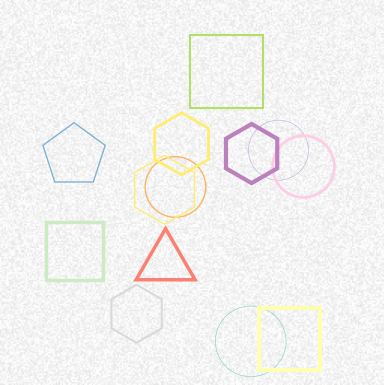[{"shape": "circle", "thickness": 0.5, "radius": 0.46, "center": [0.651, 0.113]}, {"shape": "square", "thickness": 3, "radius": 0.4, "center": [0.752, 0.12]}, {"shape": "circle", "thickness": 0.5, "radius": 0.39, "center": [0.723, 0.61]}, {"shape": "triangle", "thickness": 2.5, "radius": 0.44, "center": [0.43, 0.318]}, {"shape": "pentagon", "thickness": 1, "radius": 0.43, "center": [0.192, 0.596]}, {"shape": "circle", "thickness": 1, "radius": 0.39, "center": [0.456, 0.514]}, {"shape": "square", "thickness": 1.5, "radius": 0.47, "center": [0.589, 0.814]}, {"shape": "circle", "thickness": 2, "radius": 0.4, "center": [0.788, 0.567]}, {"shape": "hexagon", "thickness": 1.5, "radius": 0.38, "center": [0.355, 0.185]}, {"shape": "hexagon", "thickness": 3, "radius": 0.38, "center": [0.654, 0.601]}, {"shape": "square", "thickness": 2.5, "radius": 0.38, "center": [0.193, 0.349]}, {"shape": "hexagon", "thickness": 1, "radius": 0.45, "center": [0.427, 0.507]}, {"shape": "hexagon", "thickness": 2, "radius": 0.4, "center": [0.472, 0.626]}]